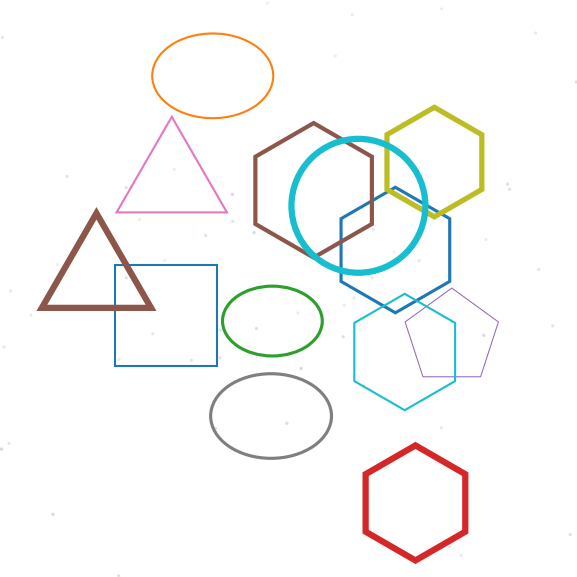[{"shape": "hexagon", "thickness": 1.5, "radius": 0.54, "center": [0.685, 0.566]}, {"shape": "square", "thickness": 1, "radius": 0.44, "center": [0.288, 0.453]}, {"shape": "oval", "thickness": 1, "radius": 0.52, "center": [0.368, 0.868]}, {"shape": "oval", "thickness": 1.5, "radius": 0.43, "center": [0.472, 0.443]}, {"shape": "hexagon", "thickness": 3, "radius": 0.5, "center": [0.719, 0.128]}, {"shape": "pentagon", "thickness": 0.5, "radius": 0.42, "center": [0.782, 0.415]}, {"shape": "triangle", "thickness": 3, "radius": 0.55, "center": [0.167, 0.521]}, {"shape": "hexagon", "thickness": 2, "radius": 0.58, "center": [0.543, 0.67]}, {"shape": "triangle", "thickness": 1, "radius": 0.55, "center": [0.297, 0.686]}, {"shape": "oval", "thickness": 1.5, "radius": 0.52, "center": [0.469, 0.279]}, {"shape": "hexagon", "thickness": 2.5, "radius": 0.47, "center": [0.752, 0.719]}, {"shape": "hexagon", "thickness": 1, "radius": 0.5, "center": [0.701, 0.39]}, {"shape": "circle", "thickness": 3, "radius": 0.58, "center": [0.621, 0.643]}]